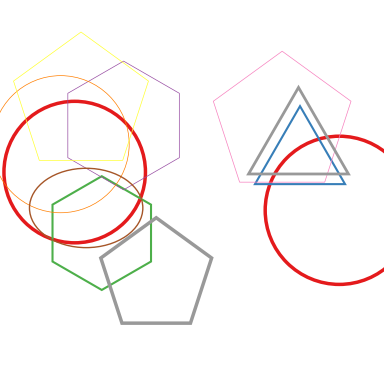[{"shape": "circle", "thickness": 2.5, "radius": 0.96, "center": [0.881, 0.454]}, {"shape": "circle", "thickness": 2.5, "radius": 0.92, "center": [0.194, 0.553]}, {"shape": "triangle", "thickness": 1.5, "radius": 0.68, "center": [0.779, 0.589]}, {"shape": "hexagon", "thickness": 1.5, "radius": 0.74, "center": [0.264, 0.395]}, {"shape": "hexagon", "thickness": 0.5, "radius": 0.84, "center": [0.321, 0.674]}, {"shape": "circle", "thickness": 0.5, "radius": 0.89, "center": [0.158, 0.625]}, {"shape": "pentagon", "thickness": 0.5, "radius": 0.92, "center": [0.21, 0.733]}, {"shape": "oval", "thickness": 1, "radius": 0.74, "center": [0.224, 0.46]}, {"shape": "pentagon", "thickness": 0.5, "radius": 0.94, "center": [0.733, 0.679]}, {"shape": "triangle", "thickness": 2, "radius": 0.75, "center": [0.775, 0.623]}, {"shape": "pentagon", "thickness": 2.5, "radius": 0.76, "center": [0.406, 0.283]}]